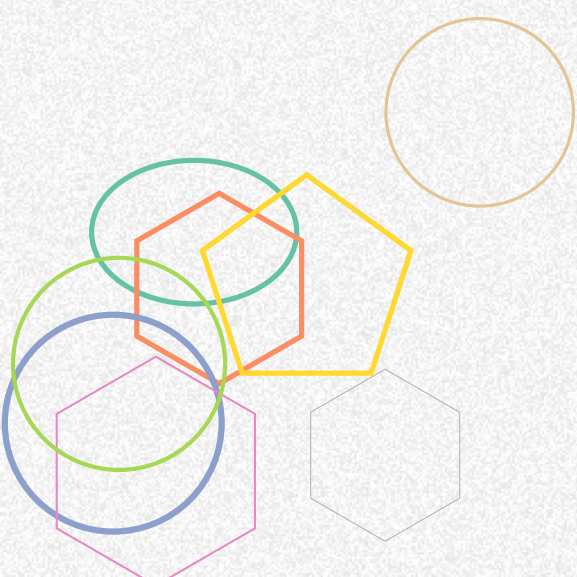[{"shape": "oval", "thickness": 2.5, "radius": 0.89, "center": [0.336, 0.597]}, {"shape": "hexagon", "thickness": 2.5, "radius": 0.82, "center": [0.38, 0.5]}, {"shape": "circle", "thickness": 3, "radius": 0.94, "center": [0.196, 0.266]}, {"shape": "hexagon", "thickness": 1, "radius": 0.99, "center": [0.27, 0.183]}, {"shape": "circle", "thickness": 2, "radius": 0.92, "center": [0.206, 0.369]}, {"shape": "pentagon", "thickness": 2.5, "radius": 0.95, "center": [0.531, 0.507]}, {"shape": "circle", "thickness": 1.5, "radius": 0.81, "center": [0.831, 0.805]}, {"shape": "hexagon", "thickness": 0.5, "radius": 0.74, "center": [0.667, 0.211]}]